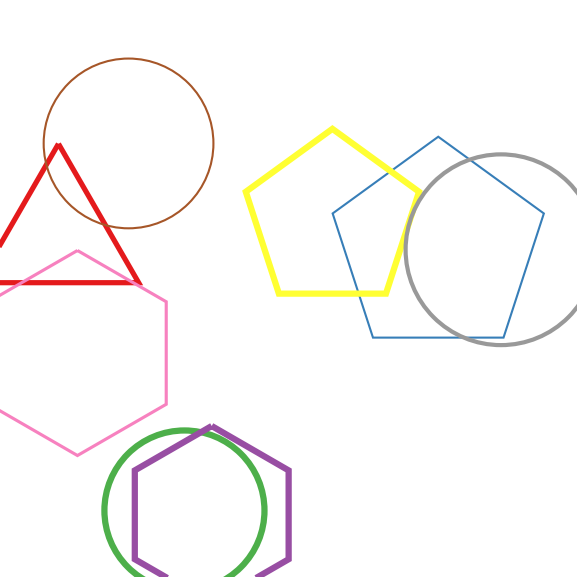[{"shape": "triangle", "thickness": 2.5, "radius": 0.8, "center": [0.101, 0.59]}, {"shape": "pentagon", "thickness": 1, "radius": 0.96, "center": [0.759, 0.57]}, {"shape": "circle", "thickness": 3, "radius": 0.69, "center": [0.319, 0.115]}, {"shape": "hexagon", "thickness": 3, "radius": 0.77, "center": [0.367, 0.108]}, {"shape": "pentagon", "thickness": 3, "radius": 0.79, "center": [0.576, 0.618]}, {"shape": "circle", "thickness": 1, "radius": 0.73, "center": [0.223, 0.751]}, {"shape": "hexagon", "thickness": 1.5, "radius": 0.89, "center": [0.134, 0.388]}, {"shape": "circle", "thickness": 2, "radius": 0.83, "center": [0.867, 0.567]}]